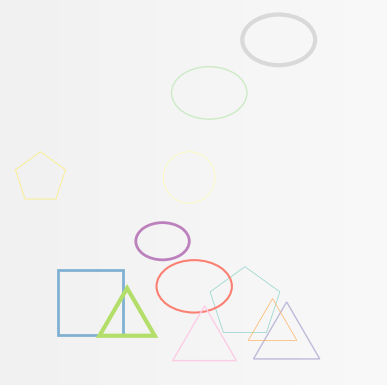[{"shape": "pentagon", "thickness": 0.5, "radius": 0.47, "center": [0.632, 0.213]}, {"shape": "circle", "thickness": 0.5, "radius": 0.33, "center": [0.488, 0.539]}, {"shape": "triangle", "thickness": 1, "radius": 0.49, "center": [0.74, 0.117]}, {"shape": "oval", "thickness": 1.5, "radius": 0.49, "center": [0.501, 0.256]}, {"shape": "square", "thickness": 2, "radius": 0.42, "center": [0.233, 0.215]}, {"shape": "triangle", "thickness": 0.5, "radius": 0.36, "center": [0.703, 0.152]}, {"shape": "triangle", "thickness": 3, "radius": 0.41, "center": [0.328, 0.169]}, {"shape": "triangle", "thickness": 1, "radius": 0.47, "center": [0.528, 0.111]}, {"shape": "oval", "thickness": 3, "radius": 0.47, "center": [0.719, 0.897]}, {"shape": "oval", "thickness": 2, "radius": 0.35, "center": [0.419, 0.373]}, {"shape": "oval", "thickness": 1, "radius": 0.49, "center": [0.54, 0.759]}, {"shape": "pentagon", "thickness": 0.5, "radius": 0.34, "center": [0.104, 0.538]}]